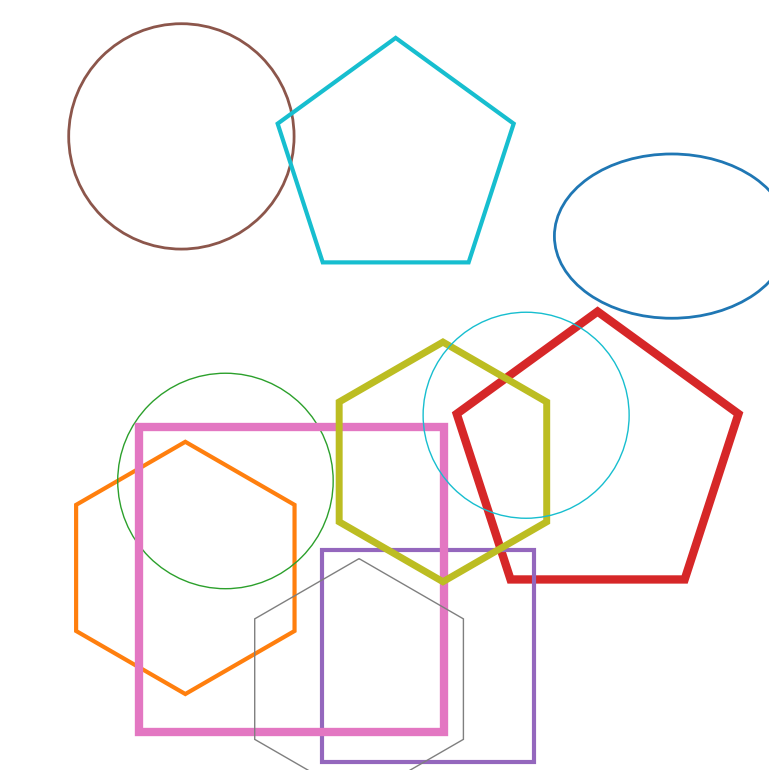[{"shape": "oval", "thickness": 1, "radius": 0.76, "center": [0.872, 0.693]}, {"shape": "hexagon", "thickness": 1.5, "radius": 0.82, "center": [0.241, 0.262]}, {"shape": "circle", "thickness": 0.5, "radius": 0.7, "center": [0.293, 0.375]}, {"shape": "pentagon", "thickness": 3, "radius": 0.96, "center": [0.776, 0.403]}, {"shape": "square", "thickness": 1.5, "radius": 0.69, "center": [0.556, 0.148]}, {"shape": "circle", "thickness": 1, "radius": 0.73, "center": [0.236, 0.823]}, {"shape": "square", "thickness": 3, "radius": 0.99, "center": [0.379, 0.248]}, {"shape": "hexagon", "thickness": 0.5, "radius": 0.78, "center": [0.466, 0.118]}, {"shape": "hexagon", "thickness": 2.5, "radius": 0.78, "center": [0.575, 0.4]}, {"shape": "circle", "thickness": 0.5, "radius": 0.67, "center": [0.683, 0.461]}, {"shape": "pentagon", "thickness": 1.5, "radius": 0.81, "center": [0.514, 0.79]}]